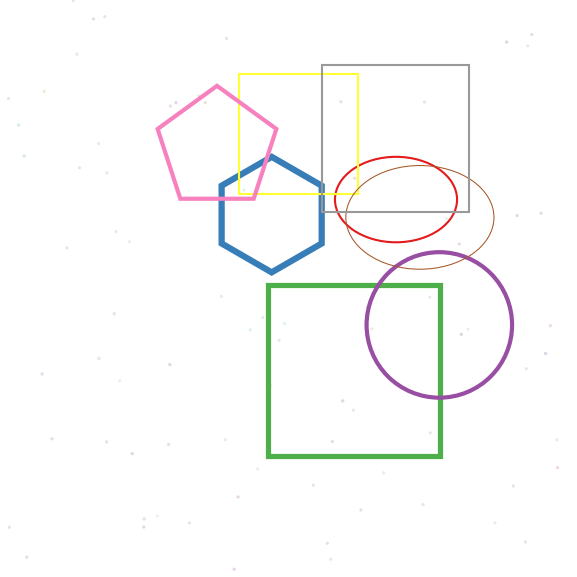[{"shape": "oval", "thickness": 1, "radius": 0.53, "center": [0.686, 0.654]}, {"shape": "hexagon", "thickness": 3, "radius": 0.5, "center": [0.47, 0.628]}, {"shape": "square", "thickness": 2.5, "radius": 0.74, "center": [0.613, 0.357]}, {"shape": "circle", "thickness": 2, "radius": 0.63, "center": [0.761, 0.436]}, {"shape": "square", "thickness": 1, "radius": 0.52, "center": [0.517, 0.767]}, {"shape": "oval", "thickness": 0.5, "radius": 0.64, "center": [0.727, 0.623]}, {"shape": "pentagon", "thickness": 2, "radius": 0.54, "center": [0.376, 0.742]}, {"shape": "square", "thickness": 1, "radius": 0.64, "center": [0.685, 0.759]}]